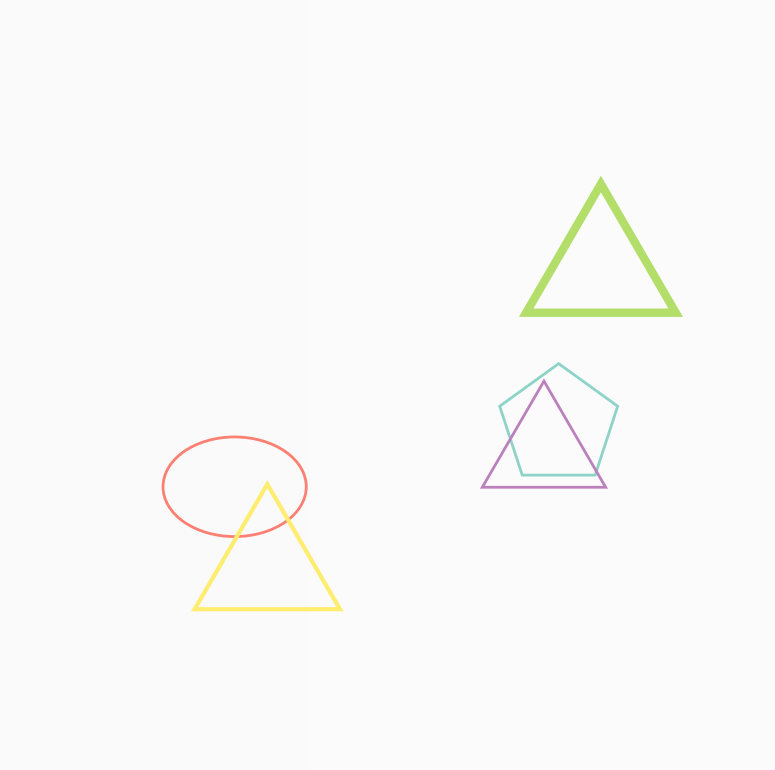[{"shape": "pentagon", "thickness": 1, "radius": 0.4, "center": [0.721, 0.448]}, {"shape": "oval", "thickness": 1, "radius": 0.46, "center": [0.303, 0.368]}, {"shape": "triangle", "thickness": 3, "radius": 0.56, "center": [0.775, 0.65]}, {"shape": "triangle", "thickness": 1, "radius": 0.46, "center": [0.702, 0.413]}, {"shape": "triangle", "thickness": 1.5, "radius": 0.54, "center": [0.345, 0.263]}]